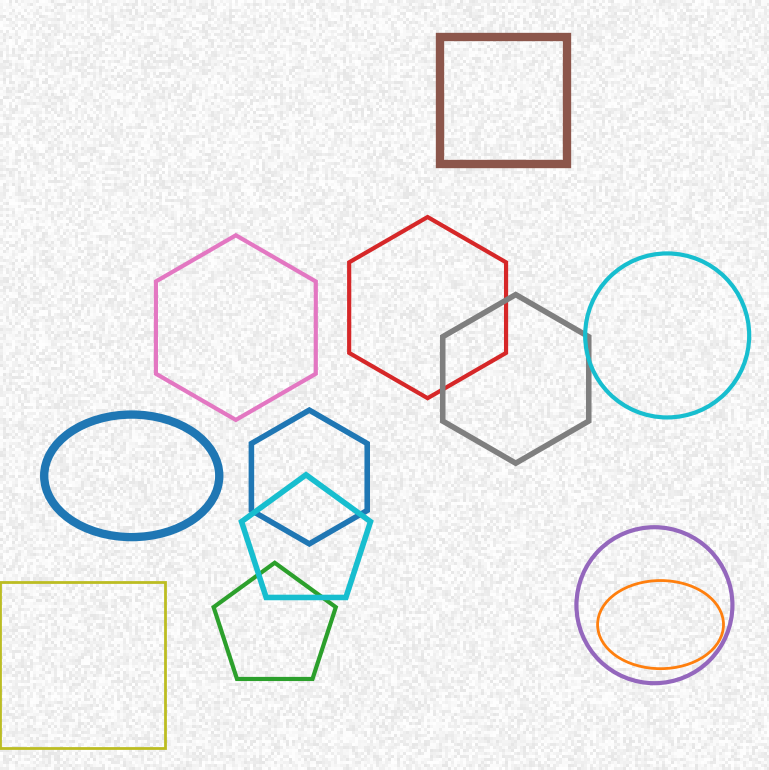[{"shape": "hexagon", "thickness": 2, "radius": 0.43, "center": [0.402, 0.381]}, {"shape": "oval", "thickness": 3, "radius": 0.57, "center": [0.171, 0.382]}, {"shape": "oval", "thickness": 1, "radius": 0.41, "center": [0.858, 0.189]}, {"shape": "pentagon", "thickness": 1.5, "radius": 0.42, "center": [0.357, 0.186]}, {"shape": "hexagon", "thickness": 1.5, "radius": 0.59, "center": [0.555, 0.601]}, {"shape": "circle", "thickness": 1.5, "radius": 0.51, "center": [0.85, 0.214]}, {"shape": "square", "thickness": 3, "radius": 0.41, "center": [0.654, 0.869]}, {"shape": "hexagon", "thickness": 1.5, "radius": 0.6, "center": [0.306, 0.575]}, {"shape": "hexagon", "thickness": 2, "radius": 0.55, "center": [0.67, 0.508]}, {"shape": "square", "thickness": 1, "radius": 0.54, "center": [0.107, 0.136]}, {"shape": "circle", "thickness": 1.5, "radius": 0.53, "center": [0.866, 0.564]}, {"shape": "pentagon", "thickness": 2, "radius": 0.44, "center": [0.397, 0.295]}]